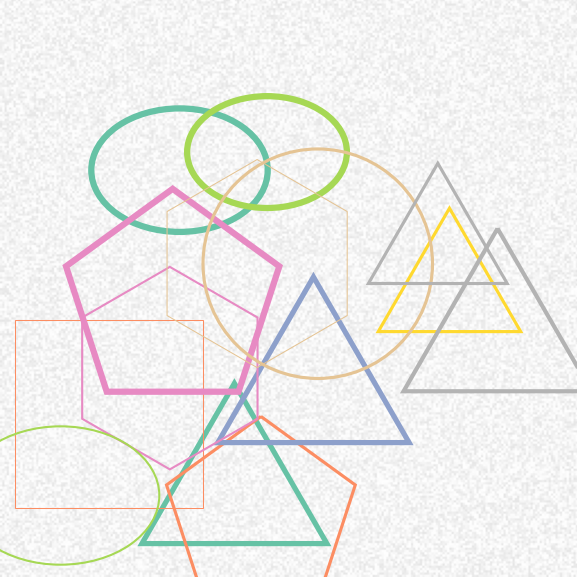[{"shape": "oval", "thickness": 3, "radius": 0.76, "center": [0.311, 0.704]}, {"shape": "triangle", "thickness": 2.5, "radius": 0.92, "center": [0.406, 0.15]}, {"shape": "pentagon", "thickness": 1.5, "radius": 0.86, "center": [0.452, 0.106]}, {"shape": "square", "thickness": 0.5, "radius": 0.81, "center": [0.188, 0.282]}, {"shape": "triangle", "thickness": 2.5, "radius": 0.96, "center": [0.543, 0.328]}, {"shape": "hexagon", "thickness": 1, "radius": 0.88, "center": [0.294, 0.362]}, {"shape": "pentagon", "thickness": 3, "radius": 0.97, "center": [0.299, 0.478]}, {"shape": "oval", "thickness": 1, "radius": 0.86, "center": [0.105, 0.141]}, {"shape": "oval", "thickness": 3, "radius": 0.69, "center": [0.462, 0.736]}, {"shape": "triangle", "thickness": 1.5, "radius": 0.71, "center": [0.778, 0.496]}, {"shape": "hexagon", "thickness": 0.5, "radius": 0.9, "center": [0.445, 0.543]}, {"shape": "circle", "thickness": 1.5, "radius": 0.99, "center": [0.55, 0.542]}, {"shape": "triangle", "thickness": 1.5, "radius": 0.69, "center": [0.758, 0.578]}, {"shape": "triangle", "thickness": 2, "radius": 0.94, "center": [0.862, 0.416]}]